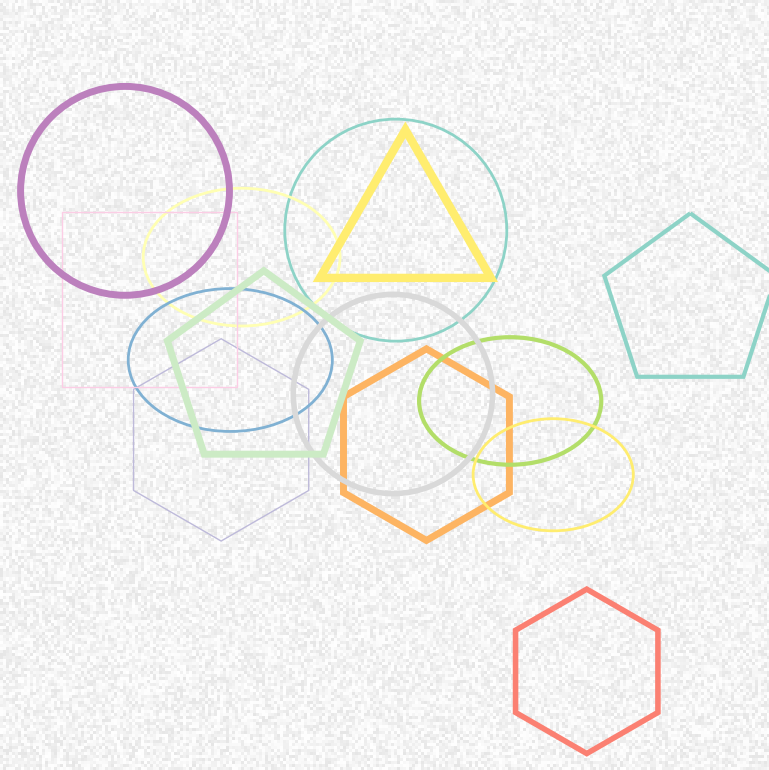[{"shape": "pentagon", "thickness": 1.5, "radius": 0.59, "center": [0.896, 0.606]}, {"shape": "circle", "thickness": 1, "radius": 0.72, "center": [0.514, 0.701]}, {"shape": "oval", "thickness": 1, "radius": 0.64, "center": [0.314, 0.666]}, {"shape": "hexagon", "thickness": 0.5, "radius": 0.66, "center": [0.287, 0.429]}, {"shape": "hexagon", "thickness": 2, "radius": 0.53, "center": [0.762, 0.128]}, {"shape": "oval", "thickness": 1, "radius": 0.66, "center": [0.299, 0.532]}, {"shape": "hexagon", "thickness": 2.5, "radius": 0.62, "center": [0.554, 0.423]}, {"shape": "oval", "thickness": 1.5, "radius": 0.59, "center": [0.663, 0.479]}, {"shape": "square", "thickness": 0.5, "radius": 0.57, "center": [0.194, 0.611]}, {"shape": "circle", "thickness": 2, "radius": 0.65, "center": [0.51, 0.488]}, {"shape": "circle", "thickness": 2.5, "radius": 0.68, "center": [0.162, 0.752]}, {"shape": "pentagon", "thickness": 2.5, "radius": 0.66, "center": [0.343, 0.517]}, {"shape": "oval", "thickness": 1, "radius": 0.52, "center": [0.718, 0.383]}, {"shape": "triangle", "thickness": 3, "radius": 0.64, "center": [0.526, 0.703]}]